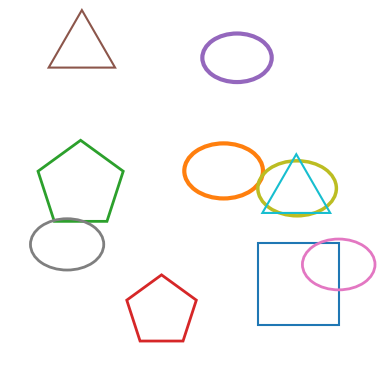[{"shape": "square", "thickness": 1.5, "radius": 0.53, "center": [0.776, 0.263]}, {"shape": "oval", "thickness": 3, "radius": 0.51, "center": [0.581, 0.556]}, {"shape": "pentagon", "thickness": 2, "radius": 0.58, "center": [0.209, 0.519]}, {"shape": "pentagon", "thickness": 2, "radius": 0.47, "center": [0.42, 0.191]}, {"shape": "oval", "thickness": 3, "radius": 0.45, "center": [0.616, 0.85]}, {"shape": "triangle", "thickness": 1.5, "radius": 0.5, "center": [0.213, 0.874]}, {"shape": "oval", "thickness": 2, "radius": 0.47, "center": [0.88, 0.313]}, {"shape": "oval", "thickness": 2, "radius": 0.48, "center": [0.174, 0.365]}, {"shape": "oval", "thickness": 2.5, "radius": 0.51, "center": [0.772, 0.511]}, {"shape": "triangle", "thickness": 1.5, "radius": 0.51, "center": [0.77, 0.498]}]